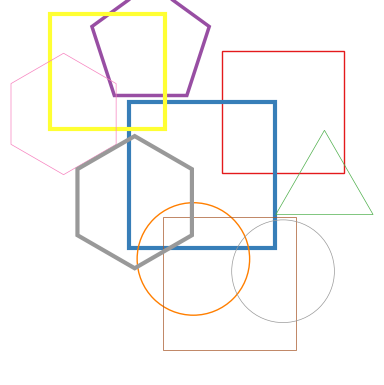[{"shape": "square", "thickness": 1, "radius": 0.79, "center": [0.736, 0.71]}, {"shape": "square", "thickness": 3, "radius": 0.95, "center": [0.526, 0.545]}, {"shape": "triangle", "thickness": 0.5, "radius": 0.73, "center": [0.843, 0.516]}, {"shape": "pentagon", "thickness": 2.5, "radius": 0.8, "center": [0.391, 0.882]}, {"shape": "circle", "thickness": 1, "radius": 0.73, "center": [0.502, 0.327]}, {"shape": "square", "thickness": 3, "radius": 0.75, "center": [0.278, 0.815]}, {"shape": "square", "thickness": 0.5, "radius": 0.86, "center": [0.596, 0.263]}, {"shape": "hexagon", "thickness": 0.5, "radius": 0.79, "center": [0.165, 0.704]}, {"shape": "hexagon", "thickness": 3, "radius": 0.86, "center": [0.35, 0.475]}, {"shape": "circle", "thickness": 0.5, "radius": 0.67, "center": [0.735, 0.296]}]